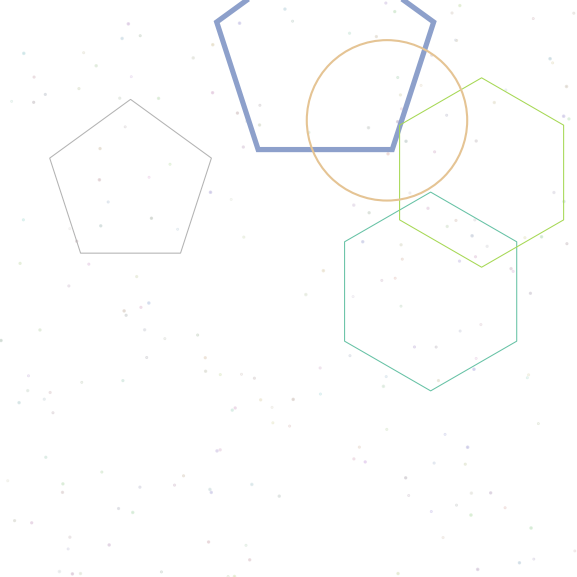[{"shape": "hexagon", "thickness": 0.5, "radius": 0.86, "center": [0.746, 0.494]}, {"shape": "pentagon", "thickness": 2.5, "radius": 0.99, "center": [0.563, 0.9]}, {"shape": "hexagon", "thickness": 0.5, "radius": 0.82, "center": [0.834, 0.7]}, {"shape": "circle", "thickness": 1, "radius": 0.69, "center": [0.67, 0.791]}, {"shape": "pentagon", "thickness": 0.5, "radius": 0.74, "center": [0.226, 0.68]}]